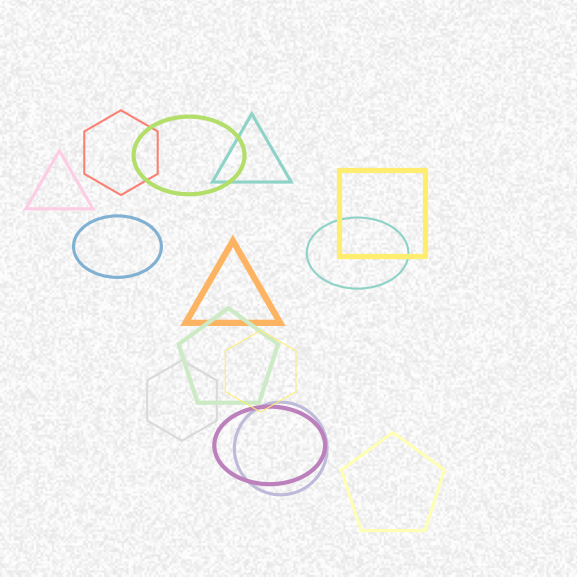[{"shape": "triangle", "thickness": 1.5, "radius": 0.39, "center": [0.436, 0.723]}, {"shape": "oval", "thickness": 1, "radius": 0.44, "center": [0.619, 0.561]}, {"shape": "pentagon", "thickness": 1.5, "radius": 0.47, "center": [0.68, 0.156]}, {"shape": "circle", "thickness": 1.5, "radius": 0.4, "center": [0.486, 0.223]}, {"shape": "hexagon", "thickness": 1, "radius": 0.37, "center": [0.209, 0.735]}, {"shape": "oval", "thickness": 1.5, "radius": 0.38, "center": [0.203, 0.572]}, {"shape": "triangle", "thickness": 3, "radius": 0.47, "center": [0.403, 0.487]}, {"shape": "oval", "thickness": 2, "radius": 0.48, "center": [0.327, 0.73]}, {"shape": "triangle", "thickness": 1.5, "radius": 0.34, "center": [0.103, 0.671]}, {"shape": "hexagon", "thickness": 1, "radius": 0.35, "center": [0.315, 0.306]}, {"shape": "oval", "thickness": 2, "radius": 0.48, "center": [0.467, 0.228]}, {"shape": "pentagon", "thickness": 2, "radius": 0.45, "center": [0.395, 0.375]}, {"shape": "square", "thickness": 2.5, "radius": 0.37, "center": [0.661, 0.63]}, {"shape": "hexagon", "thickness": 0.5, "radius": 0.35, "center": [0.451, 0.356]}]